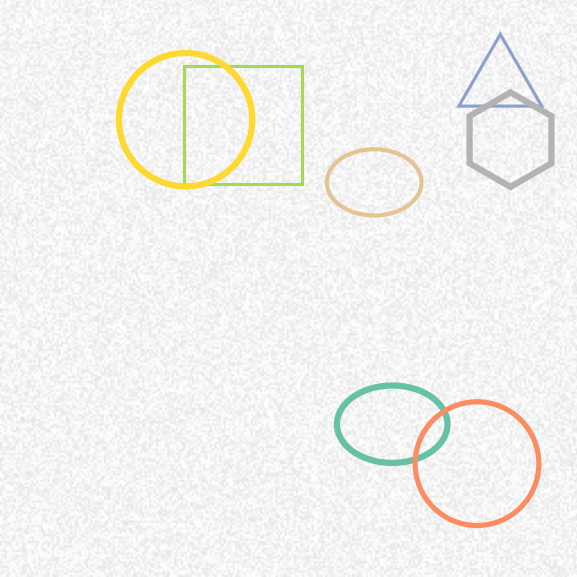[{"shape": "oval", "thickness": 3, "radius": 0.48, "center": [0.679, 0.265]}, {"shape": "circle", "thickness": 2.5, "radius": 0.54, "center": [0.826, 0.196]}, {"shape": "triangle", "thickness": 1.5, "radius": 0.41, "center": [0.866, 0.857]}, {"shape": "square", "thickness": 1.5, "radius": 0.51, "center": [0.421, 0.782]}, {"shape": "circle", "thickness": 3, "radius": 0.58, "center": [0.321, 0.792]}, {"shape": "oval", "thickness": 2, "radius": 0.41, "center": [0.648, 0.683]}, {"shape": "hexagon", "thickness": 3, "radius": 0.41, "center": [0.884, 0.757]}]